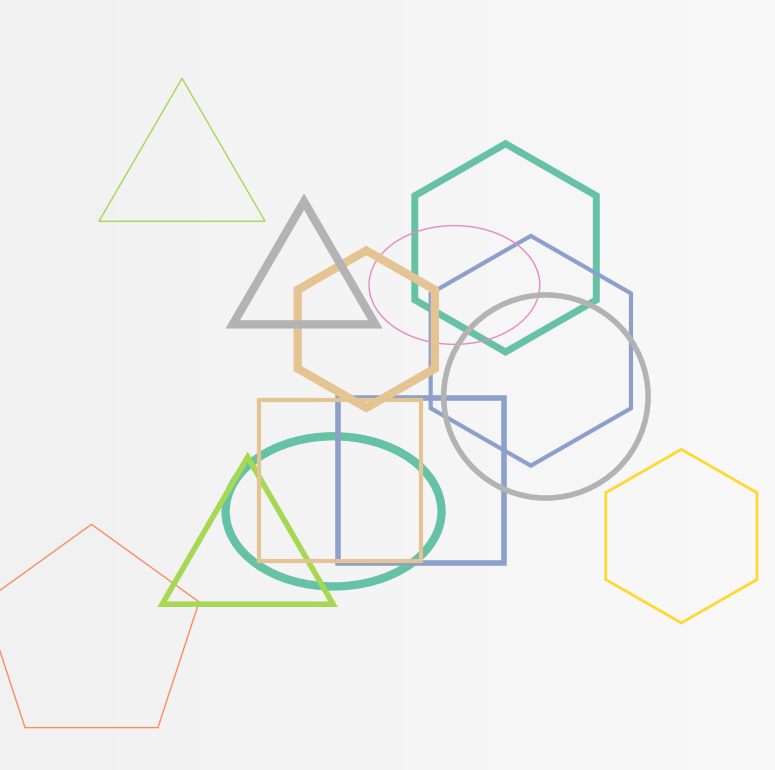[{"shape": "hexagon", "thickness": 2.5, "radius": 0.68, "center": [0.652, 0.678]}, {"shape": "oval", "thickness": 3, "radius": 0.7, "center": [0.43, 0.336]}, {"shape": "pentagon", "thickness": 0.5, "radius": 0.73, "center": [0.118, 0.173]}, {"shape": "square", "thickness": 2, "radius": 0.54, "center": [0.543, 0.376]}, {"shape": "hexagon", "thickness": 1.5, "radius": 0.75, "center": [0.685, 0.544]}, {"shape": "oval", "thickness": 0.5, "radius": 0.55, "center": [0.586, 0.63]}, {"shape": "triangle", "thickness": 0.5, "radius": 0.62, "center": [0.235, 0.775]}, {"shape": "triangle", "thickness": 2, "radius": 0.64, "center": [0.32, 0.279]}, {"shape": "hexagon", "thickness": 1, "radius": 0.56, "center": [0.879, 0.304]}, {"shape": "square", "thickness": 1.5, "radius": 0.52, "center": [0.439, 0.376]}, {"shape": "hexagon", "thickness": 3, "radius": 0.51, "center": [0.473, 0.572]}, {"shape": "triangle", "thickness": 3, "radius": 0.53, "center": [0.392, 0.632]}, {"shape": "circle", "thickness": 2, "radius": 0.66, "center": [0.704, 0.485]}]